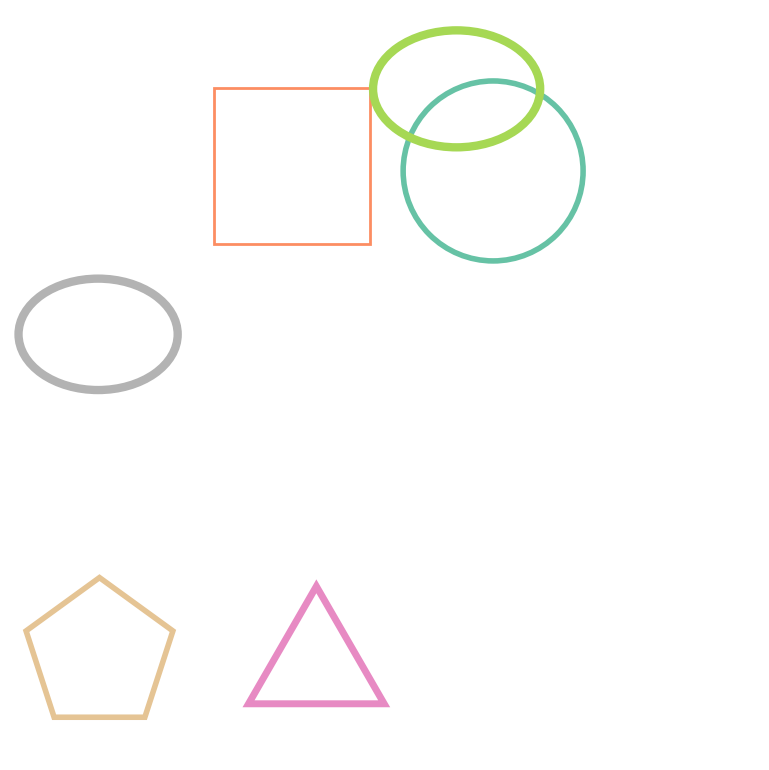[{"shape": "circle", "thickness": 2, "radius": 0.58, "center": [0.64, 0.778]}, {"shape": "square", "thickness": 1, "radius": 0.51, "center": [0.379, 0.784]}, {"shape": "triangle", "thickness": 2.5, "radius": 0.51, "center": [0.411, 0.137]}, {"shape": "oval", "thickness": 3, "radius": 0.54, "center": [0.593, 0.885]}, {"shape": "pentagon", "thickness": 2, "radius": 0.5, "center": [0.129, 0.15]}, {"shape": "oval", "thickness": 3, "radius": 0.52, "center": [0.127, 0.566]}]